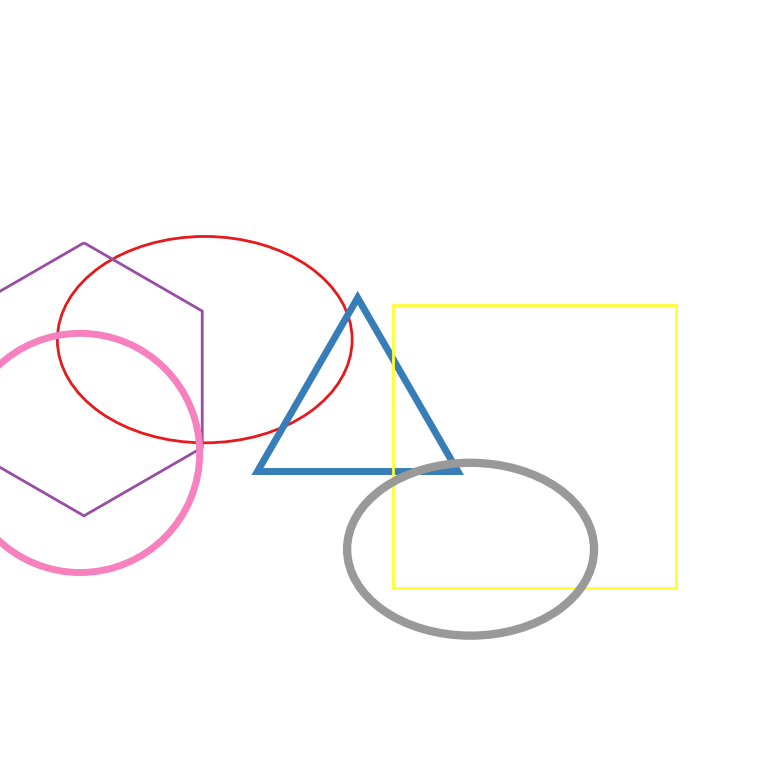[{"shape": "oval", "thickness": 1, "radius": 0.96, "center": [0.266, 0.559]}, {"shape": "triangle", "thickness": 2.5, "radius": 0.75, "center": [0.465, 0.463]}, {"shape": "hexagon", "thickness": 1, "radius": 0.89, "center": [0.109, 0.507]}, {"shape": "square", "thickness": 1, "radius": 0.92, "center": [0.694, 0.421]}, {"shape": "circle", "thickness": 2.5, "radius": 0.78, "center": [0.104, 0.412]}, {"shape": "oval", "thickness": 3, "radius": 0.8, "center": [0.611, 0.287]}]